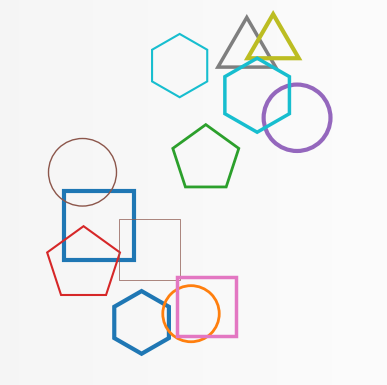[{"shape": "hexagon", "thickness": 3, "radius": 0.41, "center": [0.365, 0.163]}, {"shape": "square", "thickness": 3, "radius": 0.45, "center": [0.256, 0.415]}, {"shape": "circle", "thickness": 2, "radius": 0.36, "center": [0.493, 0.185]}, {"shape": "pentagon", "thickness": 2, "radius": 0.45, "center": [0.531, 0.587]}, {"shape": "pentagon", "thickness": 1.5, "radius": 0.49, "center": [0.216, 0.314]}, {"shape": "circle", "thickness": 3, "radius": 0.43, "center": [0.767, 0.694]}, {"shape": "circle", "thickness": 1, "radius": 0.44, "center": [0.213, 0.553]}, {"shape": "square", "thickness": 0.5, "radius": 0.4, "center": [0.386, 0.352]}, {"shape": "square", "thickness": 2.5, "radius": 0.38, "center": [0.534, 0.205]}, {"shape": "triangle", "thickness": 2.5, "radius": 0.43, "center": [0.637, 0.869]}, {"shape": "triangle", "thickness": 3, "radius": 0.38, "center": [0.705, 0.887]}, {"shape": "hexagon", "thickness": 2.5, "radius": 0.48, "center": [0.664, 0.753]}, {"shape": "hexagon", "thickness": 1.5, "radius": 0.41, "center": [0.464, 0.83]}]